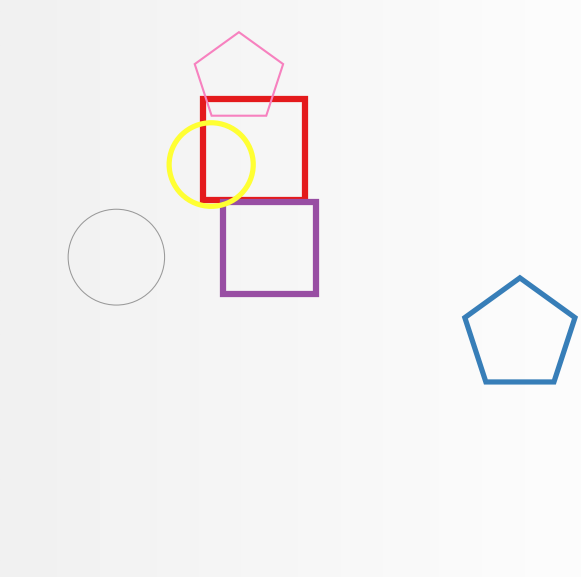[{"shape": "square", "thickness": 3, "radius": 0.44, "center": [0.437, 0.741]}, {"shape": "pentagon", "thickness": 2.5, "radius": 0.5, "center": [0.894, 0.418]}, {"shape": "square", "thickness": 3, "radius": 0.4, "center": [0.463, 0.57]}, {"shape": "circle", "thickness": 2.5, "radius": 0.36, "center": [0.363, 0.714]}, {"shape": "pentagon", "thickness": 1, "radius": 0.4, "center": [0.411, 0.863]}, {"shape": "circle", "thickness": 0.5, "radius": 0.41, "center": [0.2, 0.554]}]